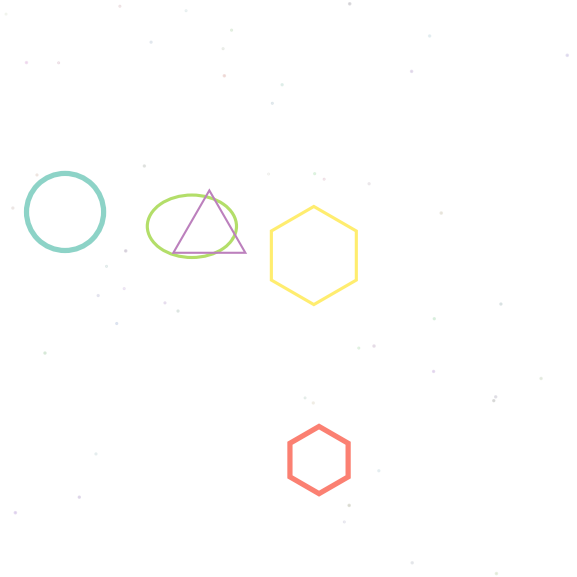[{"shape": "circle", "thickness": 2.5, "radius": 0.33, "center": [0.113, 0.632]}, {"shape": "hexagon", "thickness": 2.5, "radius": 0.29, "center": [0.552, 0.202]}, {"shape": "oval", "thickness": 1.5, "radius": 0.39, "center": [0.332, 0.607]}, {"shape": "triangle", "thickness": 1, "radius": 0.36, "center": [0.363, 0.597]}, {"shape": "hexagon", "thickness": 1.5, "radius": 0.42, "center": [0.543, 0.557]}]